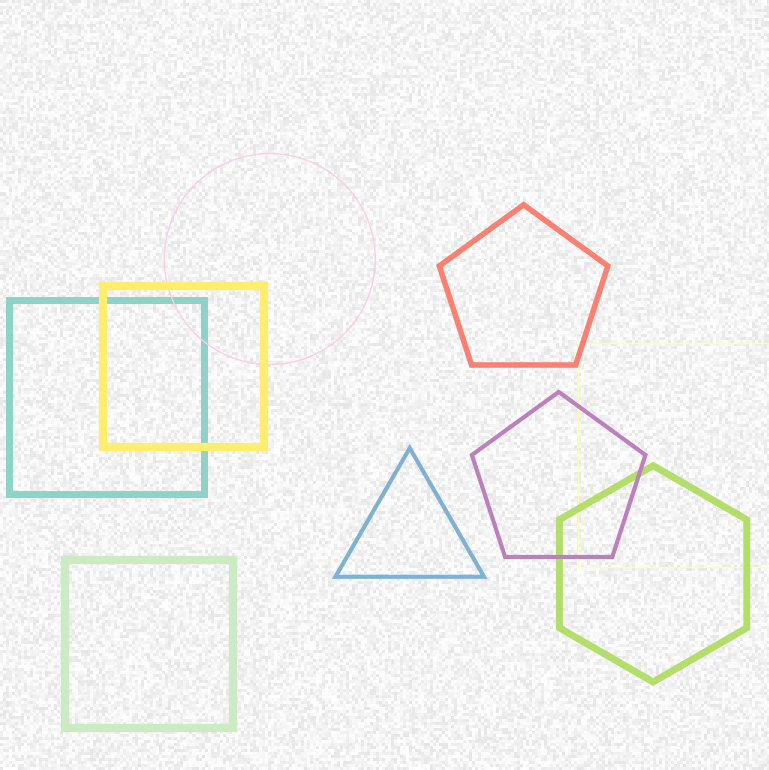[{"shape": "square", "thickness": 2.5, "radius": 0.63, "center": [0.138, 0.485]}, {"shape": "square", "thickness": 0.5, "radius": 0.73, "center": [0.897, 0.409]}, {"shape": "pentagon", "thickness": 2, "radius": 0.58, "center": [0.68, 0.619]}, {"shape": "triangle", "thickness": 1.5, "radius": 0.56, "center": [0.532, 0.307]}, {"shape": "hexagon", "thickness": 2.5, "radius": 0.7, "center": [0.848, 0.255]}, {"shape": "circle", "thickness": 0.5, "radius": 0.69, "center": [0.35, 0.664]}, {"shape": "pentagon", "thickness": 1.5, "radius": 0.59, "center": [0.726, 0.373]}, {"shape": "square", "thickness": 3, "radius": 0.55, "center": [0.193, 0.163]}, {"shape": "square", "thickness": 3, "radius": 0.52, "center": [0.238, 0.524]}]